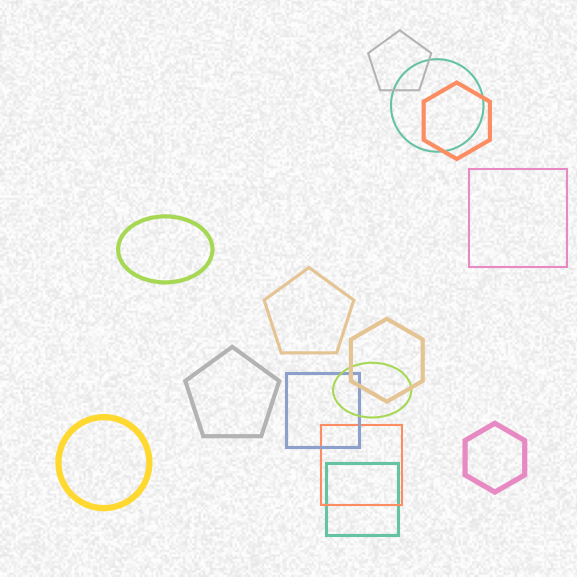[{"shape": "circle", "thickness": 1, "radius": 0.4, "center": [0.757, 0.817]}, {"shape": "square", "thickness": 1.5, "radius": 0.31, "center": [0.626, 0.135]}, {"shape": "hexagon", "thickness": 2, "radius": 0.33, "center": [0.791, 0.79]}, {"shape": "square", "thickness": 1, "radius": 0.35, "center": [0.626, 0.194]}, {"shape": "square", "thickness": 1.5, "radius": 0.32, "center": [0.558, 0.289]}, {"shape": "square", "thickness": 1, "radius": 0.42, "center": [0.896, 0.622]}, {"shape": "hexagon", "thickness": 2.5, "radius": 0.3, "center": [0.857, 0.207]}, {"shape": "oval", "thickness": 2, "radius": 0.41, "center": [0.286, 0.567]}, {"shape": "oval", "thickness": 1, "radius": 0.34, "center": [0.644, 0.324]}, {"shape": "circle", "thickness": 3, "radius": 0.39, "center": [0.18, 0.198]}, {"shape": "hexagon", "thickness": 2, "radius": 0.36, "center": [0.67, 0.375]}, {"shape": "pentagon", "thickness": 1.5, "radius": 0.41, "center": [0.535, 0.454]}, {"shape": "pentagon", "thickness": 2, "radius": 0.43, "center": [0.402, 0.313]}, {"shape": "pentagon", "thickness": 1, "radius": 0.29, "center": [0.692, 0.889]}]